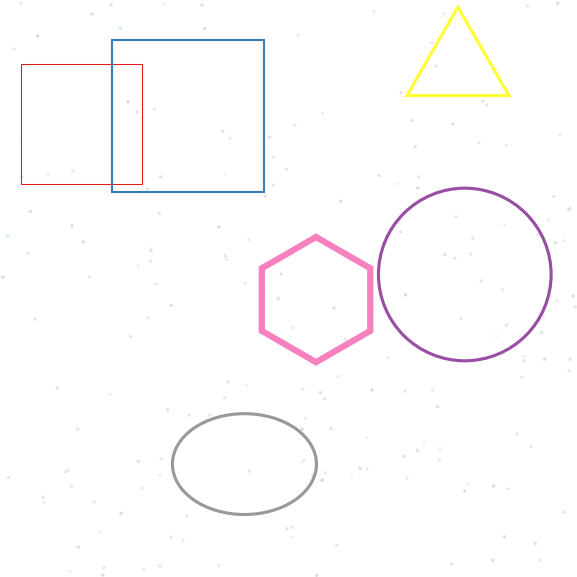[{"shape": "square", "thickness": 0.5, "radius": 0.52, "center": [0.141, 0.784]}, {"shape": "square", "thickness": 1, "radius": 0.66, "center": [0.325, 0.798]}, {"shape": "circle", "thickness": 1.5, "radius": 0.75, "center": [0.805, 0.524]}, {"shape": "triangle", "thickness": 1.5, "radius": 0.51, "center": [0.793, 0.885]}, {"shape": "hexagon", "thickness": 3, "radius": 0.54, "center": [0.547, 0.48]}, {"shape": "oval", "thickness": 1.5, "radius": 0.62, "center": [0.423, 0.196]}]